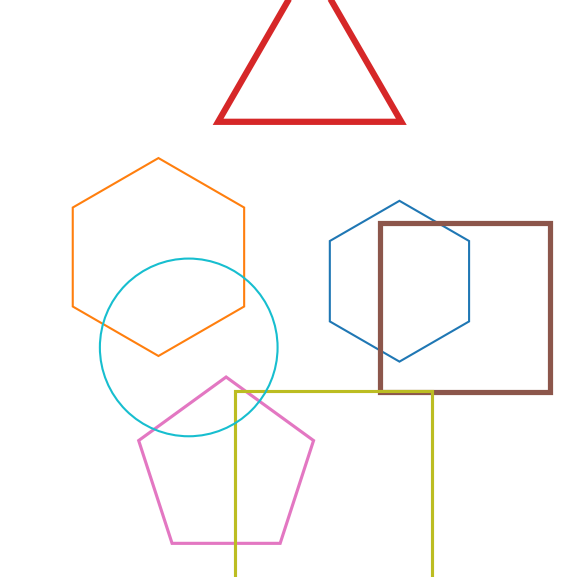[{"shape": "hexagon", "thickness": 1, "radius": 0.7, "center": [0.692, 0.512]}, {"shape": "hexagon", "thickness": 1, "radius": 0.86, "center": [0.274, 0.554]}, {"shape": "triangle", "thickness": 3, "radius": 0.92, "center": [0.536, 0.88]}, {"shape": "square", "thickness": 2.5, "radius": 0.74, "center": [0.806, 0.467]}, {"shape": "pentagon", "thickness": 1.5, "radius": 0.8, "center": [0.392, 0.187]}, {"shape": "square", "thickness": 1.5, "radius": 0.85, "center": [0.578, 0.151]}, {"shape": "circle", "thickness": 1, "radius": 0.77, "center": [0.327, 0.398]}]